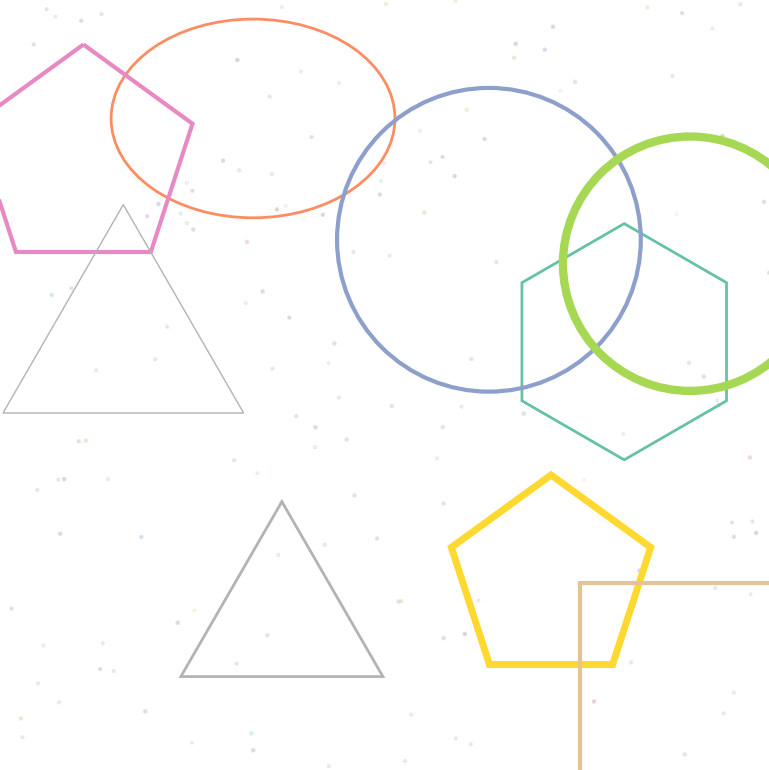[{"shape": "hexagon", "thickness": 1, "radius": 0.77, "center": [0.811, 0.556]}, {"shape": "oval", "thickness": 1, "radius": 0.92, "center": [0.329, 0.846]}, {"shape": "circle", "thickness": 1.5, "radius": 0.99, "center": [0.635, 0.689]}, {"shape": "pentagon", "thickness": 1.5, "radius": 0.74, "center": [0.108, 0.793]}, {"shape": "circle", "thickness": 3, "radius": 0.83, "center": [0.896, 0.658]}, {"shape": "pentagon", "thickness": 2.5, "radius": 0.68, "center": [0.716, 0.247]}, {"shape": "square", "thickness": 1.5, "radius": 0.69, "center": [0.891, 0.105]}, {"shape": "triangle", "thickness": 1, "radius": 0.76, "center": [0.366, 0.197]}, {"shape": "triangle", "thickness": 0.5, "radius": 0.9, "center": [0.16, 0.554]}]